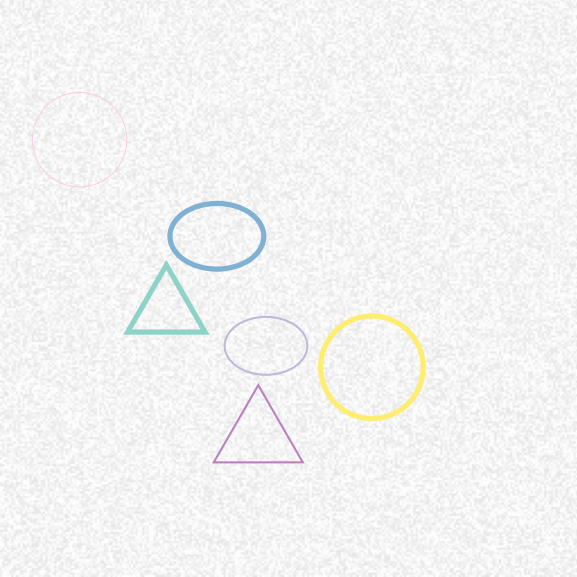[{"shape": "triangle", "thickness": 2.5, "radius": 0.39, "center": [0.288, 0.463]}, {"shape": "oval", "thickness": 1, "radius": 0.36, "center": [0.461, 0.4]}, {"shape": "oval", "thickness": 2.5, "radius": 0.41, "center": [0.376, 0.59]}, {"shape": "circle", "thickness": 0.5, "radius": 0.41, "center": [0.138, 0.757]}, {"shape": "triangle", "thickness": 1, "radius": 0.45, "center": [0.447, 0.243]}, {"shape": "circle", "thickness": 2.5, "radius": 0.44, "center": [0.644, 0.363]}]